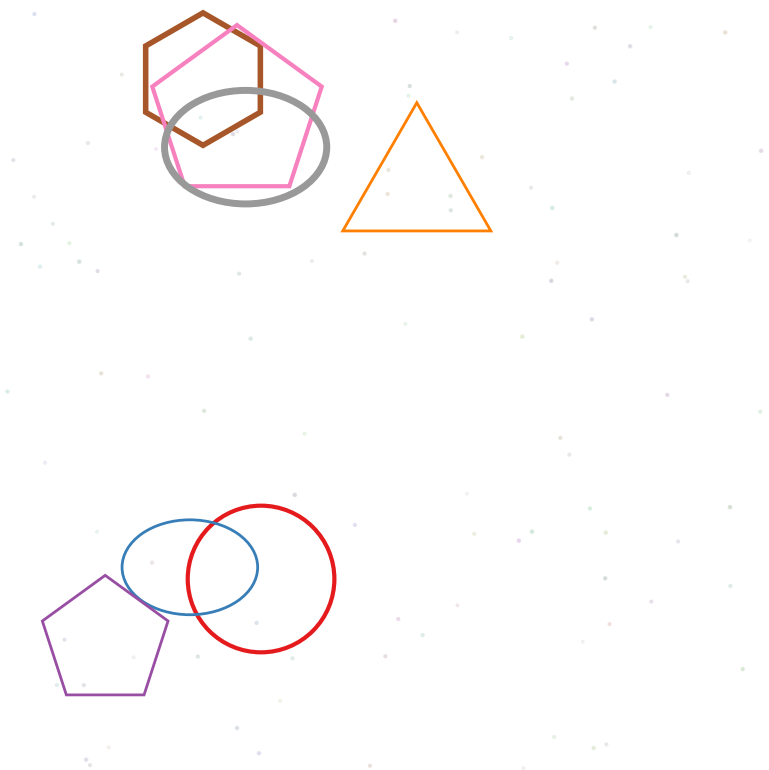[{"shape": "circle", "thickness": 1.5, "radius": 0.48, "center": [0.339, 0.248]}, {"shape": "oval", "thickness": 1, "radius": 0.44, "center": [0.247, 0.263]}, {"shape": "pentagon", "thickness": 1, "radius": 0.43, "center": [0.137, 0.167]}, {"shape": "triangle", "thickness": 1, "radius": 0.56, "center": [0.541, 0.756]}, {"shape": "hexagon", "thickness": 2, "radius": 0.43, "center": [0.264, 0.897]}, {"shape": "pentagon", "thickness": 1.5, "radius": 0.58, "center": [0.308, 0.852]}, {"shape": "oval", "thickness": 2.5, "radius": 0.53, "center": [0.319, 0.809]}]